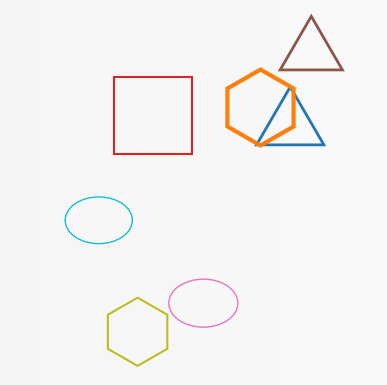[{"shape": "triangle", "thickness": 2, "radius": 0.5, "center": [0.749, 0.674]}, {"shape": "hexagon", "thickness": 3, "radius": 0.49, "center": [0.672, 0.721]}, {"shape": "square", "thickness": 1.5, "radius": 0.5, "center": [0.395, 0.701]}, {"shape": "triangle", "thickness": 2, "radius": 0.46, "center": [0.803, 0.865]}, {"shape": "oval", "thickness": 1, "radius": 0.45, "center": [0.525, 0.213]}, {"shape": "hexagon", "thickness": 1.5, "radius": 0.44, "center": [0.355, 0.138]}, {"shape": "oval", "thickness": 1, "radius": 0.43, "center": [0.255, 0.428]}]